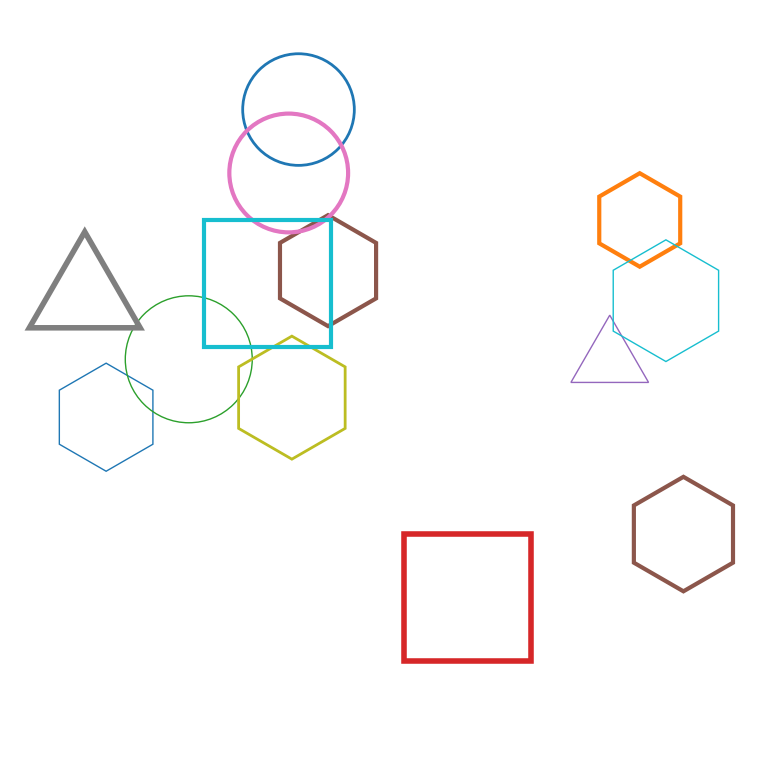[{"shape": "hexagon", "thickness": 0.5, "radius": 0.35, "center": [0.138, 0.458]}, {"shape": "circle", "thickness": 1, "radius": 0.36, "center": [0.388, 0.858]}, {"shape": "hexagon", "thickness": 1.5, "radius": 0.3, "center": [0.831, 0.714]}, {"shape": "circle", "thickness": 0.5, "radius": 0.41, "center": [0.245, 0.533]}, {"shape": "square", "thickness": 2, "radius": 0.41, "center": [0.608, 0.224]}, {"shape": "triangle", "thickness": 0.5, "radius": 0.29, "center": [0.792, 0.532]}, {"shape": "hexagon", "thickness": 1.5, "radius": 0.37, "center": [0.888, 0.306]}, {"shape": "hexagon", "thickness": 1.5, "radius": 0.36, "center": [0.426, 0.649]}, {"shape": "circle", "thickness": 1.5, "radius": 0.39, "center": [0.375, 0.775]}, {"shape": "triangle", "thickness": 2, "radius": 0.42, "center": [0.11, 0.616]}, {"shape": "hexagon", "thickness": 1, "radius": 0.4, "center": [0.379, 0.484]}, {"shape": "hexagon", "thickness": 0.5, "radius": 0.4, "center": [0.865, 0.61]}, {"shape": "square", "thickness": 1.5, "radius": 0.41, "center": [0.347, 0.632]}]